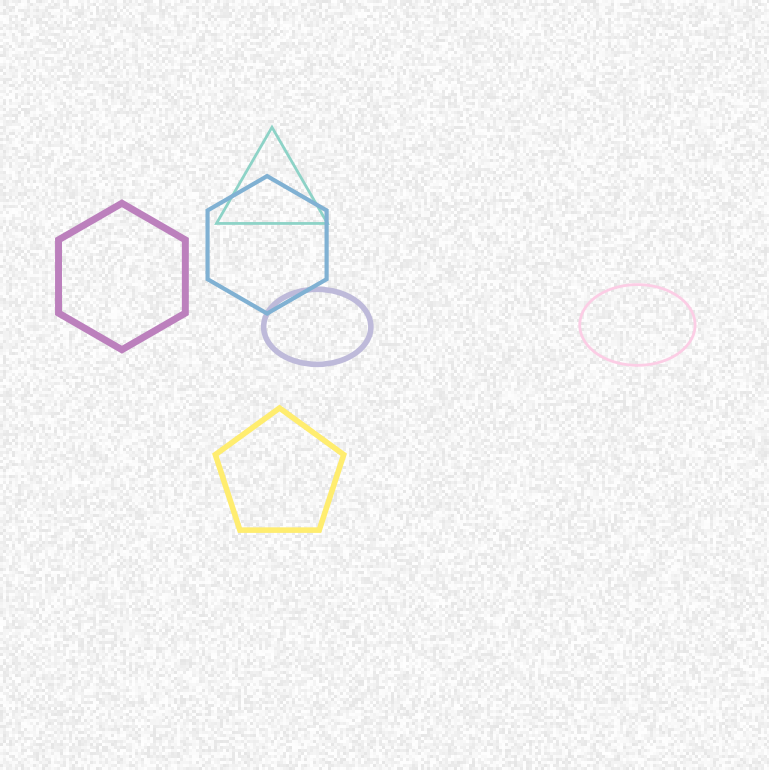[{"shape": "triangle", "thickness": 1, "radius": 0.42, "center": [0.353, 0.751]}, {"shape": "oval", "thickness": 2, "radius": 0.35, "center": [0.412, 0.576]}, {"shape": "hexagon", "thickness": 1.5, "radius": 0.45, "center": [0.347, 0.682]}, {"shape": "oval", "thickness": 1, "radius": 0.37, "center": [0.828, 0.578]}, {"shape": "hexagon", "thickness": 2.5, "radius": 0.48, "center": [0.158, 0.641]}, {"shape": "pentagon", "thickness": 2, "radius": 0.44, "center": [0.363, 0.382]}]